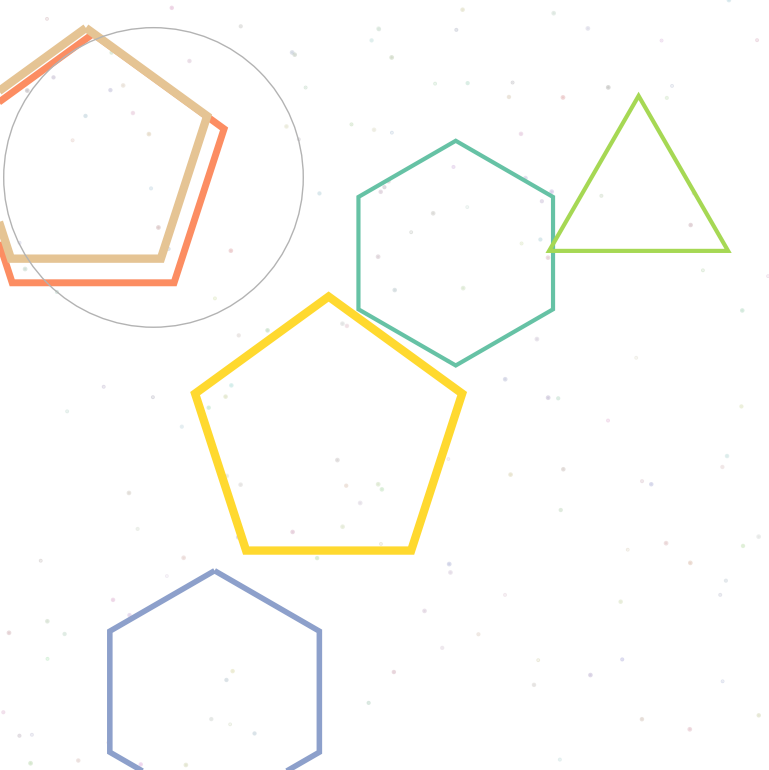[{"shape": "hexagon", "thickness": 1.5, "radius": 0.73, "center": [0.592, 0.671]}, {"shape": "pentagon", "thickness": 2.5, "radius": 0.89, "center": [0.121, 0.777]}, {"shape": "hexagon", "thickness": 2, "radius": 0.79, "center": [0.279, 0.102]}, {"shape": "triangle", "thickness": 1.5, "radius": 0.67, "center": [0.829, 0.741]}, {"shape": "pentagon", "thickness": 3, "radius": 0.91, "center": [0.427, 0.432]}, {"shape": "pentagon", "thickness": 3, "radius": 0.83, "center": [0.112, 0.798]}, {"shape": "circle", "thickness": 0.5, "radius": 0.97, "center": [0.199, 0.77]}]